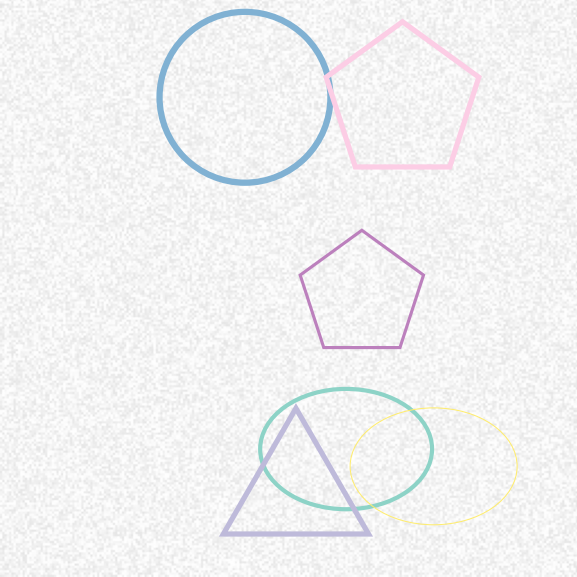[{"shape": "oval", "thickness": 2, "radius": 0.74, "center": [0.599, 0.222]}, {"shape": "triangle", "thickness": 2.5, "radius": 0.73, "center": [0.512, 0.147]}, {"shape": "circle", "thickness": 3, "radius": 0.74, "center": [0.424, 0.831]}, {"shape": "pentagon", "thickness": 2.5, "radius": 0.7, "center": [0.697, 0.822]}, {"shape": "pentagon", "thickness": 1.5, "radius": 0.56, "center": [0.627, 0.488]}, {"shape": "oval", "thickness": 0.5, "radius": 0.72, "center": [0.751, 0.192]}]